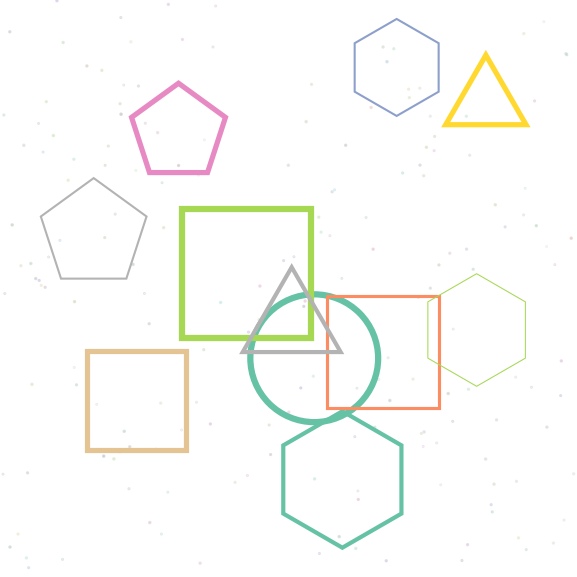[{"shape": "hexagon", "thickness": 2, "radius": 0.59, "center": [0.593, 0.169]}, {"shape": "circle", "thickness": 3, "radius": 0.55, "center": [0.544, 0.379]}, {"shape": "square", "thickness": 1.5, "radius": 0.48, "center": [0.663, 0.389]}, {"shape": "hexagon", "thickness": 1, "radius": 0.42, "center": [0.687, 0.882]}, {"shape": "pentagon", "thickness": 2.5, "radius": 0.43, "center": [0.309, 0.769]}, {"shape": "hexagon", "thickness": 0.5, "radius": 0.49, "center": [0.825, 0.428]}, {"shape": "square", "thickness": 3, "radius": 0.56, "center": [0.427, 0.525]}, {"shape": "triangle", "thickness": 2.5, "radius": 0.4, "center": [0.841, 0.823]}, {"shape": "square", "thickness": 2.5, "radius": 0.43, "center": [0.237, 0.306]}, {"shape": "pentagon", "thickness": 1, "radius": 0.48, "center": [0.162, 0.595]}, {"shape": "triangle", "thickness": 2, "radius": 0.49, "center": [0.505, 0.438]}]